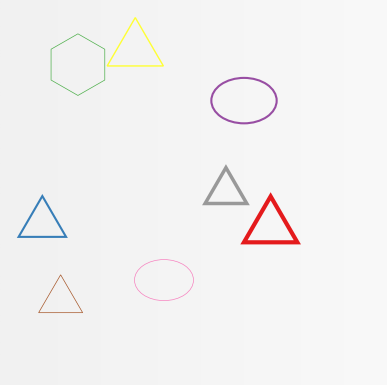[{"shape": "triangle", "thickness": 3, "radius": 0.4, "center": [0.698, 0.41]}, {"shape": "triangle", "thickness": 1.5, "radius": 0.35, "center": [0.109, 0.42]}, {"shape": "hexagon", "thickness": 0.5, "radius": 0.4, "center": [0.201, 0.832]}, {"shape": "oval", "thickness": 1.5, "radius": 0.42, "center": [0.63, 0.739]}, {"shape": "triangle", "thickness": 1, "radius": 0.42, "center": [0.349, 0.871]}, {"shape": "triangle", "thickness": 0.5, "radius": 0.33, "center": [0.156, 0.221]}, {"shape": "oval", "thickness": 0.5, "radius": 0.38, "center": [0.423, 0.272]}, {"shape": "triangle", "thickness": 2.5, "radius": 0.31, "center": [0.583, 0.502]}]